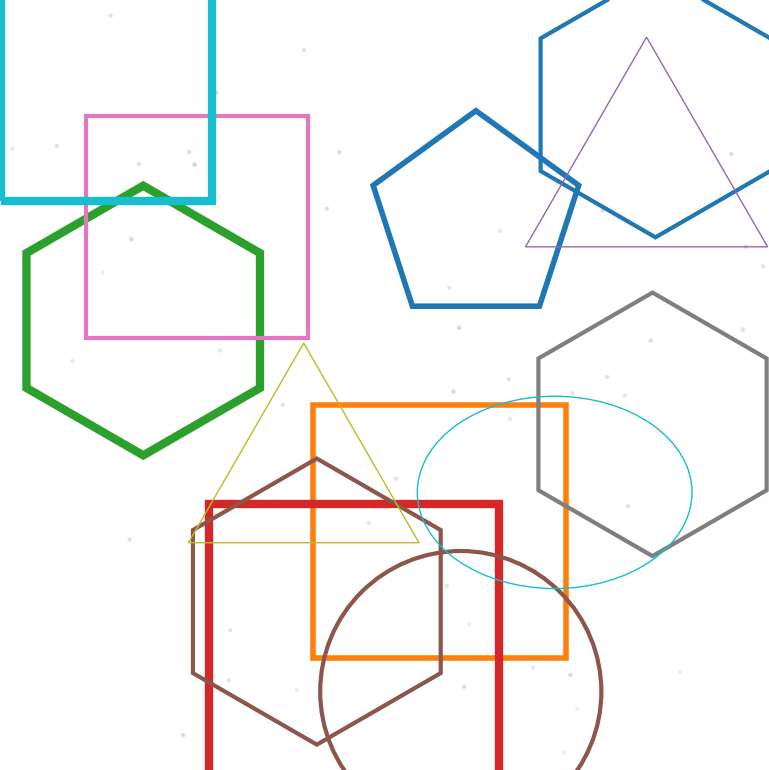[{"shape": "hexagon", "thickness": 1.5, "radius": 0.86, "center": [0.851, 0.864]}, {"shape": "pentagon", "thickness": 2, "radius": 0.7, "center": [0.618, 0.716]}, {"shape": "square", "thickness": 2, "radius": 0.82, "center": [0.571, 0.31]}, {"shape": "hexagon", "thickness": 3, "radius": 0.88, "center": [0.186, 0.584]}, {"shape": "square", "thickness": 3, "radius": 0.94, "center": [0.46, 0.156]}, {"shape": "triangle", "thickness": 0.5, "radius": 0.91, "center": [0.84, 0.77]}, {"shape": "hexagon", "thickness": 1.5, "radius": 0.93, "center": [0.411, 0.219]}, {"shape": "circle", "thickness": 1.5, "radius": 0.91, "center": [0.598, 0.102]}, {"shape": "square", "thickness": 1.5, "radius": 0.72, "center": [0.256, 0.705]}, {"shape": "hexagon", "thickness": 1.5, "radius": 0.86, "center": [0.847, 0.449]}, {"shape": "triangle", "thickness": 0.5, "radius": 0.86, "center": [0.394, 0.382]}, {"shape": "square", "thickness": 3, "radius": 0.69, "center": [0.138, 0.876]}, {"shape": "oval", "thickness": 0.5, "radius": 0.89, "center": [0.72, 0.361]}]